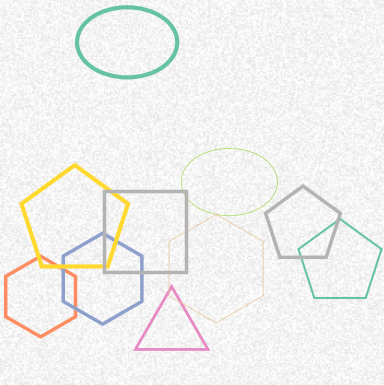[{"shape": "pentagon", "thickness": 1.5, "radius": 0.57, "center": [0.883, 0.318]}, {"shape": "oval", "thickness": 3, "radius": 0.65, "center": [0.33, 0.89]}, {"shape": "hexagon", "thickness": 2.5, "radius": 0.52, "center": [0.106, 0.23]}, {"shape": "hexagon", "thickness": 2.5, "radius": 0.59, "center": [0.266, 0.276]}, {"shape": "triangle", "thickness": 2, "radius": 0.54, "center": [0.446, 0.147]}, {"shape": "oval", "thickness": 0.5, "radius": 0.63, "center": [0.596, 0.527]}, {"shape": "pentagon", "thickness": 3, "radius": 0.73, "center": [0.194, 0.426]}, {"shape": "hexagon", "thickness": 0.5, "radius": 0.71, "center": [0.561, 0.302]}, {"shape": "square", "thickness": 2.5, "radius": 0.53, "center": [0.376, 0.399]}, {"shape": "pentagon", "thickness": 2.5, "radius": 0.51, "center": [0.787, 0.414]}]